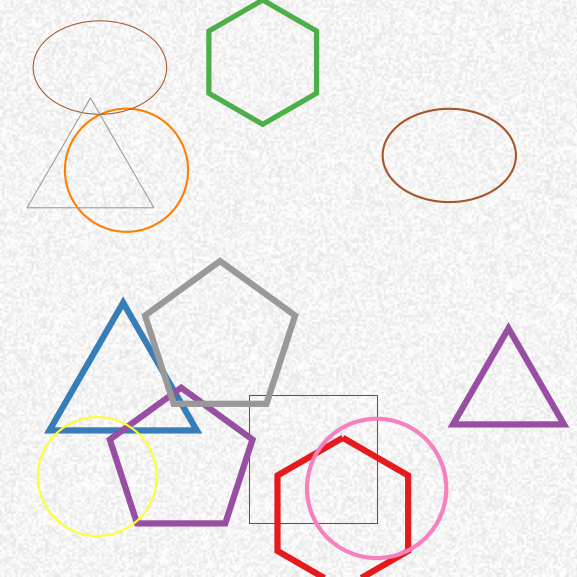[{"shape": "hexagon", "thickness": 3, "radius": 0.65, "center": [0.594, 0.11]}, {"shape": "square", "thickness": 0.5, "radius": 0.55, "center": [0.541, 0.204]}, {"shape": "triangle", "thickness": 3, "radius": 0.74, "center": [0.213, 0.328]}, {"shape": "hexagon", "thickness": 2.5, "radius": 0.54, "center": [0.455, 0.891]}, {"shape": "triangle", "thickness": 3, "radius": 0.55, "center": [0.881, 0.32]}, {"shape": "pentagon", "thickness": 3, "radius": 0.65, "center": [0.314, 0.198]}, {"shape": "circle", "thickness": 1, "radius": 0.53, "center": [0.219, 0.704]}, {"shape": "circle", "thickness": 1, "radius": 0.51, "center": [0.169, 0.174]}, {"shape": "oval", "thickness": 1, "radius": 0.58, "center": [0.778, 0.73]}, {"shape": "oval", "thickness": 0.5, "radius": 0.58, "center": [0.173, 0.882]}, {"shape": "circle", "thickness": 2, "radius": 0.6, "center": [0.652, 0.153]}, {"shape": "triangle", "thickness": 0.5, "radius": 0.63, "center": [0.157, 0.703]}, {"shape": "pentagon", "thickness": 3, "radius": 0.68, "center": [0.381, 0.41]}]